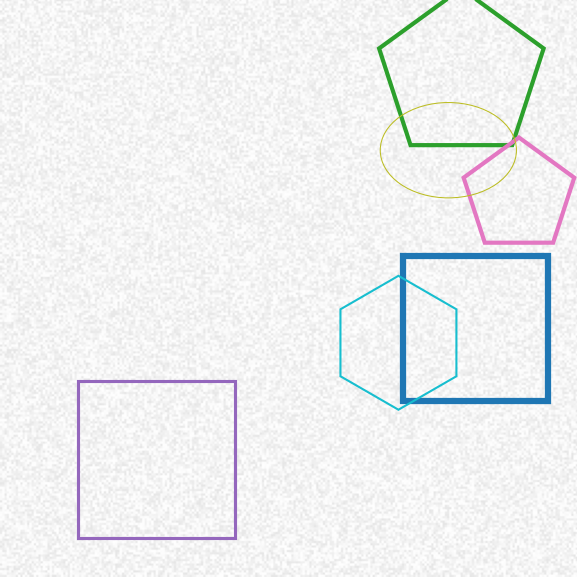[{"shape": "square", "thickness": 3, "radius": 0.63, "center": [0.823, 0.43]}, {"shape": "pentagon", "thickness": 2, "radius": 0.75, "center": [0.799, 0.869]}, {"shape": "square", "thickness": 1.5, "radius": 0.68, "center": [0.271, 0.204]}, {"shape": "pentagon", "thickness": 2, "radius": 0.5, "center": [0.899, 0.66]}, {"shape": "oval", "thickness": 0.5, "radius": 0.59, "center": [0.776, 0.739]}, {"shape": "hexagon", "thickness": 1, "radius": 0.58, "center": [0.69, 0.406]}]